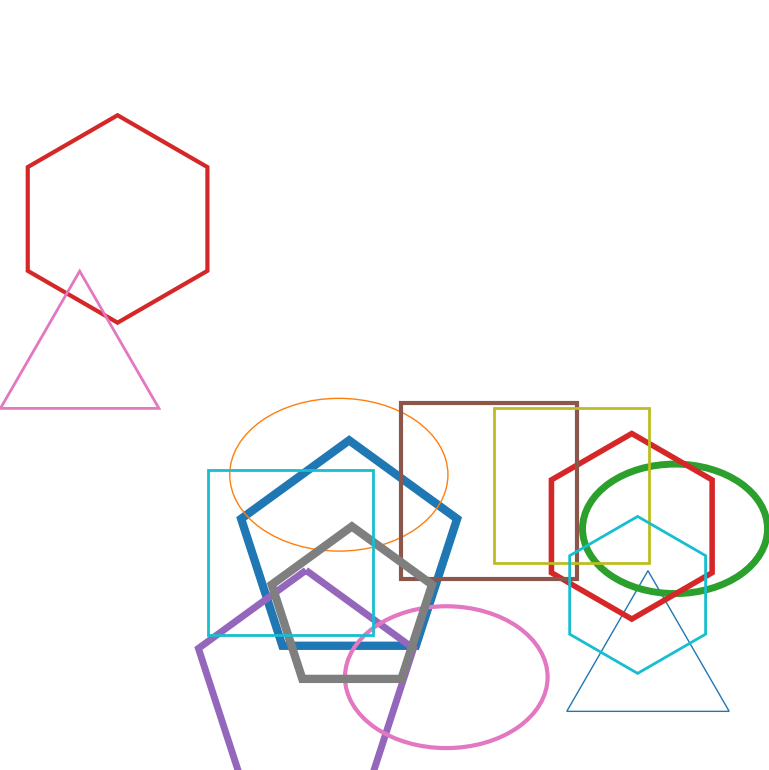[{"shape": "triangle", "thickness": 0.5, "radius": 0.61, "center": [0.842, 0.137]}, {"shape": "pentagon", "thickness": 3, "radius": 0.74, "center": [0.453, 0.281]}, {"shape": "oval", "thickness": 0.5, "radius": 0.71, "center": [0.44, 0.383]}, {"shape": "oval", "thickness": 2.5, "radius": 0.6, "center": [0.877, 0.313]}, {"shape": "hexagon", "thickness": 1.5, "radius": 0.67, "center": [0.153, 0.716]}, {"shape": "hexagon", "thickness": 2, "radius": 0.6, "center": [0.82, 0.317]}, {"shape": "pentagon", "thickness": 2.5, "radius": 0.73, "center": [0.397, 0.113]}, {"shape": "square", "thickness": 1.5, "radius": 0.57, "center": [0.635, 0.362]}, {"shape": "oval", "thickness": 1.5, "radius": 0.66, "center": [0.58, 0.121]}, {"shape": "triangle", "thickness": 1, "radius": 0.59, "center": [0.103, 0.529]}, {"shape": "pentagon", "thickness": 3, "radius": 0.55, "center": [0.457, 0.207]}, {"shape": "square", "thickness": 1, "radius": 0.5, "center": [0.742, 0.37]}, {"shape": "hexagon", "thickness": 1, "radius": 0.51, "center": [0.828, 0.227]}, {"shape": "square", "thickness": 1, "radius": 0.54, "center": [0.377, 0.283]}]